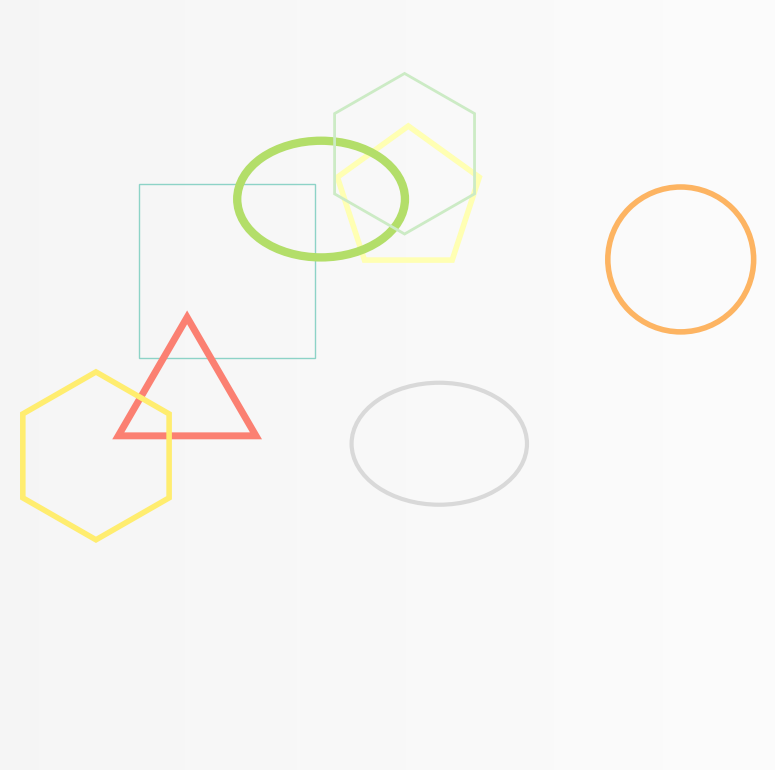[{"shape": "square", "thickness": 0.5, "radius": 0.57, "center": [0.293, 0.648]}, {"shape": "pentagon", "thickness": 2, "radius": 0.48, "center": [0.527, 0.74]}, {"shape": "triangle", "thickness": 2.5, "radius": 0.51, "center": [0.241, 0.485]}, {"shape": "circle", "thickness": 2, "radius": 0.47, "center": [0.878, 0.663]}, {"shape": "oval", "thickness": 3, "radius": 0.54, "center": [0.414, 0.741]}, {"shape": "oval", "thickness": 1.5, "radius": 0.57, "center": [0.567, 0.424]}, {"shape": "hexagon", "thickness": 1, "radius": 0.52, "center": [0.522, 0.8]}, {"shape": "hexagon", "thickness": 2, "radius": 0.54, "center": [0.124, 0.408]}]